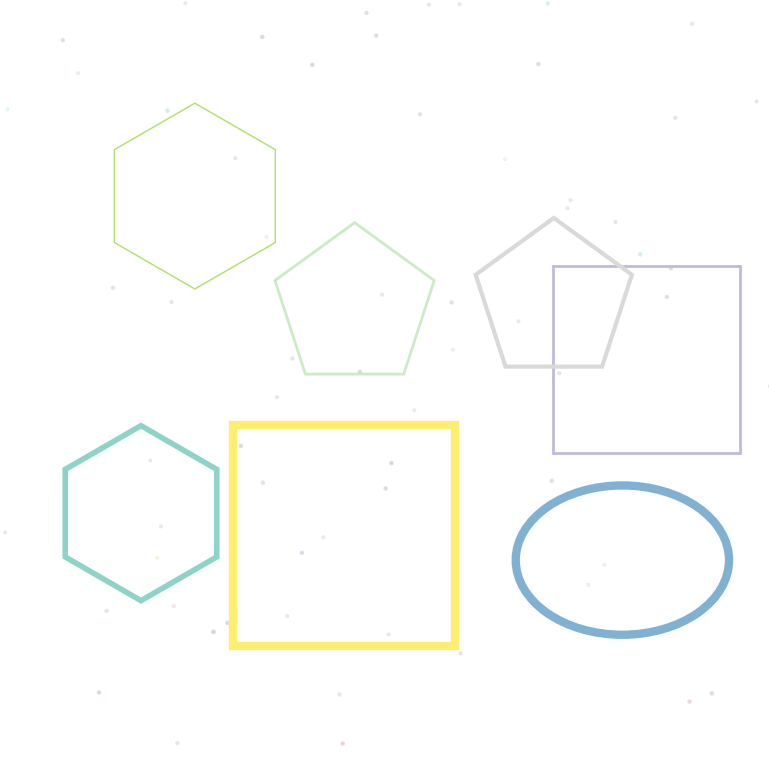[{"shape": "hexagon", "thickness": 2, "radius": 0.57, "center": [0.183, 0.334]}, {"shape": "square", "thickness": 1, "radius": 0.61, "center": [0.839, 0.533]}, {"shape": "oval", "thickness": 3, "radius": 0.69, "center": [0.808, 0.273]}, {"shape": "hexagon", "thickness": 0.5, "radius": 0.6, "center": [0.253, 0.745]}, {"shape": "pentagon", "thickness": 1.5, "radius": 0.53, "center": [0.719, 0.61]}, {"shape": "pentagon", "thickness": 1, "radius": 0.54, "center": [0.46, 0.602]}, {"shape": "square", "thickness": 3, "radius": 0.72, "center": [0.447, 0.305]}]